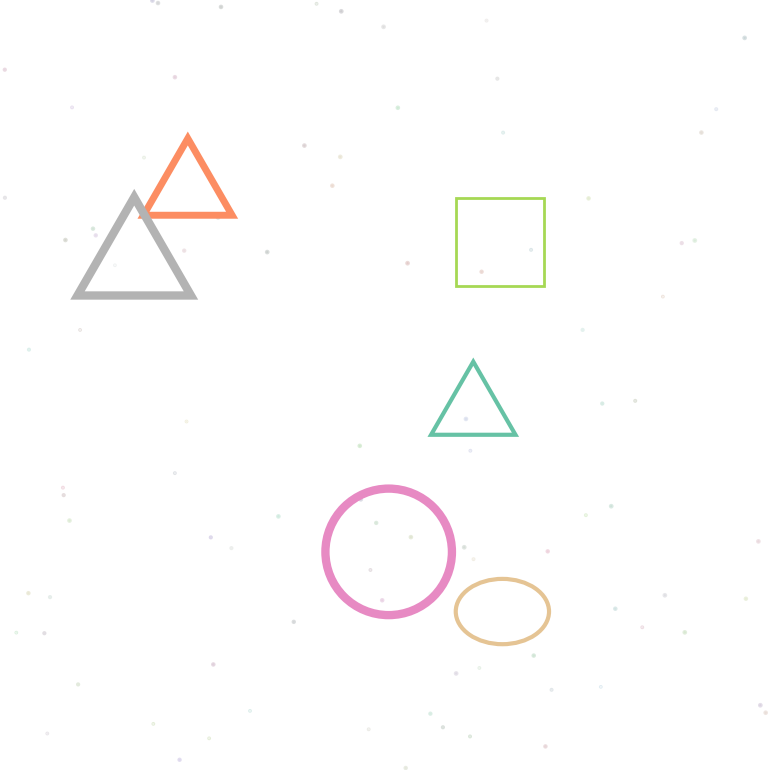[{"shape": "triangle", "thickness": 1.5, "radius": 0.32, "center": [0.615, 0.467]}, {"shape": "triangle", "thickness": 2.5, "radius": 0.33, "center": [0.244, 0.754]}, {"shape": "circle", "thickness": 3, "radius": 0.41, "center": [0.505, 0.283]}, {"shape": "square", "thickness": 1, "radius": 0.29, "center": [0.649, 0.686]}, {"shape": "oval", "thickness": 1.5, "radius": 0.3, "center": [0.652, 0.206]}, {"shape": "triangle", "thickness": 3, "radius": 0.43, "center": [0.174, 0.659]}]